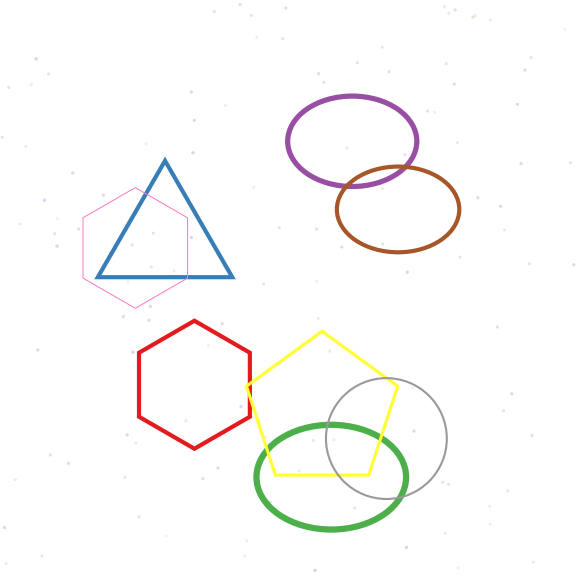[{"shape": "hexagon", "thickness": 2, "radius": 0.55, "center": [0.337, 0.333]}, {"shape": "triangle", "thickness": 2, "radius": 0.67, "center": [0.286, 0.586]}, {"shape": "oval", "thickness": 3, "radius": 0.65, "center": [0.574, 0.173]}, {"shape": "oval", "thickness": 2.5, "radius": 0.56, "center": [0.61, 0.754]}, {"shape": "pentagon", "thickness": 1.5, "radius": 0.69, "center": [0.558, 0.288]}, {"shape": "oval", "thickness": 2, "radius": 0.53, "center": [0.689, 0.636]}, {"shape": "hexagon", "thickness": 0.5, "radius": 0.52, "center": [0.234, 0.57]}, {"shape": "circle", "thickness": 1, "radius": 0.52, "center": [0.669, 0.24]}]